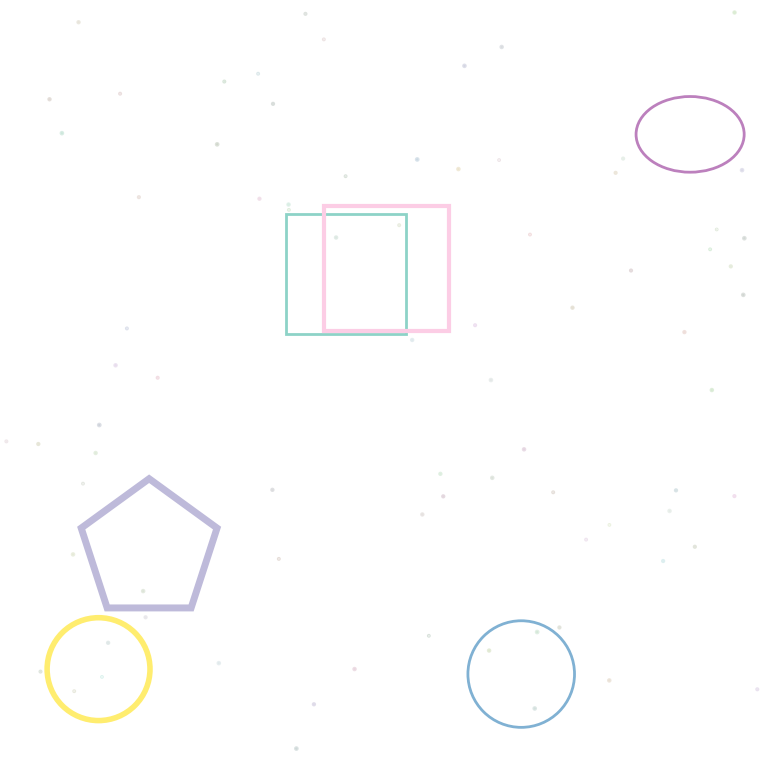[{"shape": "square", "thickness": 1, "radius": 0.39, "center": [0.45, 0.644]}, {"shape": "pentagon", "thickness": 2.5, "radius": 0.46, "center": [0.194, 0.286]}, {"shape": "circle", "thickness": 1, "radius": 0.35, "center": [0.677, 0.125]}, {"shape": "square", "thickness": 1.5, "radius": 0.41, "center": [0.502, 0.651]}, {"shape": "oval", "thickness": 1, "radius": 0.35, "center": [0.896, 0.826]}, {"shape": "circle", "thickness": 2, "radius": 0.33, "center": [0.128, 0.131]}]